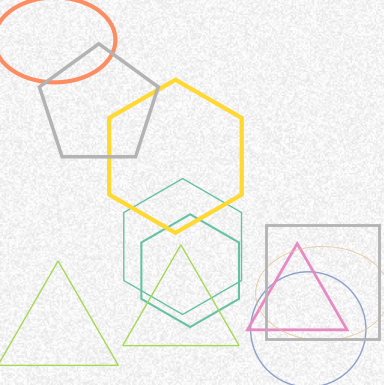[{"shape": "hexagon", "thickness": 1, "radius": 0.88, "center": [0.474, 0.36]}, {"shape": "hexagon", "thickness": 1.5, "radius": 0.73, "center": [0.494, 0.297]}, {"shape": "oval", "thickness": 3, "radius": 0.79, "center": [0.142, 0.896]}, {"shape": "circle", "thickness": 1, "radius": 0.75, "center": [0.801, 0.144]}, {"shape": "triangle", "thickness": 2, "radius": 0.75, "center": [0.772, 0.218]}, {"shape": "triangle", "thickness": 1, "radius": 0.87, "center": [0.47, 0.19]}, {"shape": "triangle", "thickness": 1, "radius": 0.9, "center": [0.151, 0.141]}, {"shape": "hexagon", "thickness": 3, "radius": 0.99, "center": [0.456, 0.594]}, {"shape": "oval", "thickness": 0.5, "radius": 0.87, "center": [0.838, 0.238]}, {"shape": "square", "thickness": 2, "radius": 0.74, "center": [0.838, 0.267]}, {"shape": "pentagon", "thickness": 2.5, "radius": 0.81, "center": [0.257, 0.724]}]